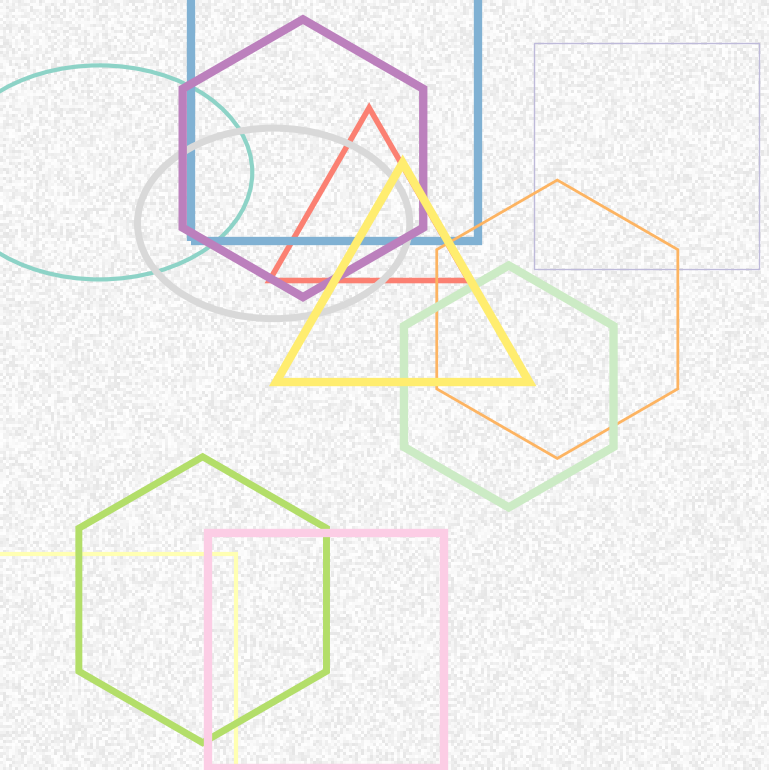[{"shape": "oval", "thickness": 1.5, "radius": 0.99, "center": [0.129, 0.776]}, {"shape": "square", "thickness": 1.5, "radius": 0.89, "center": [0.129, 0.102]}, {"shape": "square", "thickness": 0.5, "radius": 0.73, "center": [0.84, 0.797]}, {"shape": "triangle", "thickness": 2, "radius": 0.75, "center": [0.479, 0.71]}, {"shape": "square", "thickness": 3, "radius": 0.93, "center": [0.434, 0.874]}, {"shape": "hexagon", "thickness": 1, "radius": 0.9, "center": [0.724, 0.585]}, {"shape": "hexagon", "thickness": 2.5, "radius": 0.93, "center": [0.263, 0.221]}, {"shape": "square", "thickness": 3, "radius": 0.76, "center": [0.423, 0.155]}, {"shape": "oval", "thickness": 2.5, "radius": 0.88, "center": [0.355, 0.71]}, {"shape": "hexagon", "thickness": 3, "radius": 0.9, "center": [0.393, 0.794]}, {"shape": "hexagon", "thickness": 3, "radius": 0.79, "center": [0.661, 0.498]}, {"shape": "triangle", "thickness": 3, "radius": 0.95, "center": [0.523, 0.599]}]